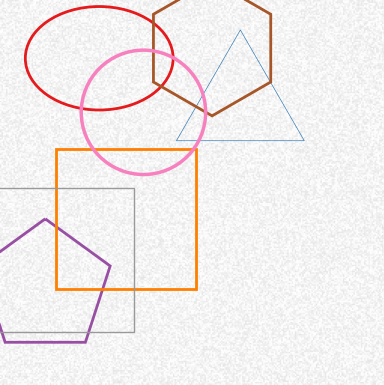[{"shape": "oval", "thickness": 2, "radius": 0.96, "center": [0.258, 0.849]}, {"shape": "triangle", "thickness": 0.5, "radius": 0.96, "center": [0.624, 0.73]}, {"shape": "pentagon", "thickness": 2, "radius": 0.89, "center": [0.118, 0.254]}, {"shape": "square", "thickness": 2, "radius": 0.91, "center": [0.326, 0.43]}, {"shape": "hexagon", "thickness": 2, "radius": 0.88, "center": [0.551, 0.875]}, {"shape": "circle", "thickness": 2.5, "radius": 0.81, "center": [0.373, 0.708]}, {"shape": "square", "thickness": 1, "radius": 0.94, "center": [0.16, 0.325]}]